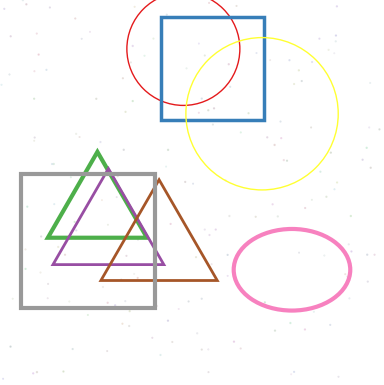[{"shape": "circle", "thickness": 1, "radius": 0.73, "center": [0.476, 0.873]}, {"shape": "square", "thickness": 2.5, "radius": 0.67, "center": [0.552, 0.821]}, {"shape": "triangle", "thickness": 3, "radius": 0.74, "center": [0.253, 0.457]}, {"shape": "triangle", "thickness": 2, "radius": 0.83, "center": [0.282, 0.396]}, {"shape": "circle", "thickness": 1, "radius": 0.99, "center": [0.681, 0.705]}, {"shape": "triangle", "thickness": 2, "radius": 0.87, "center": [0.413, 0.359]}, {"shape": "oval", "thickness": 3, "radius": 0.76, "center": [0.758, 0.299]}, {"shape": "square", "thickness": 3, "radius": 0.87, "center": [0.228, 0.375]}]